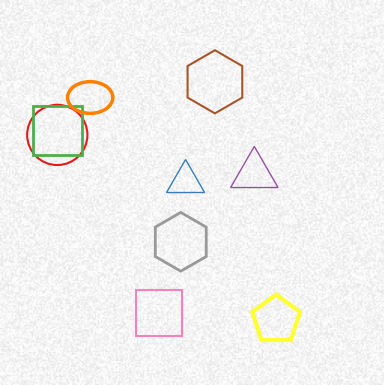[{"shape": "circle", "thickness": 1.5, "radius": 0.39, "center": [0.149, 0.65]}, {"shape": "triangle", "thickness": 1, "radius": 0.29, "center": [0.482, 0.528]}, {"shape": "square", "thickness": 2, "radius": 0.32, "center": [0.15, 0.662]}, {"shape": "triangle", "thickness": 1, "radius": 0.36, "center": [0.661, 0.549]}, {"shape": "oval", "thickness": 2.5, "radius": 0.29, "center": [0.234, 0.747]}, {"shape": "pentagon", "thickness": 3, "radius": 0.33, "center": [0.717, 0.169]}, {"shape": "hexagon", "thickness": 1.5, "radius": 0.41, "center": [0.558, 0.788]}, {"shape": "square", "thickness": 1.5, "radius": 0.3, "center": [0.413, 0.186]}, {"shape": "hexagon", "thickness": 2, "radius": 0.38, "center": [0.47, 0.372]}]